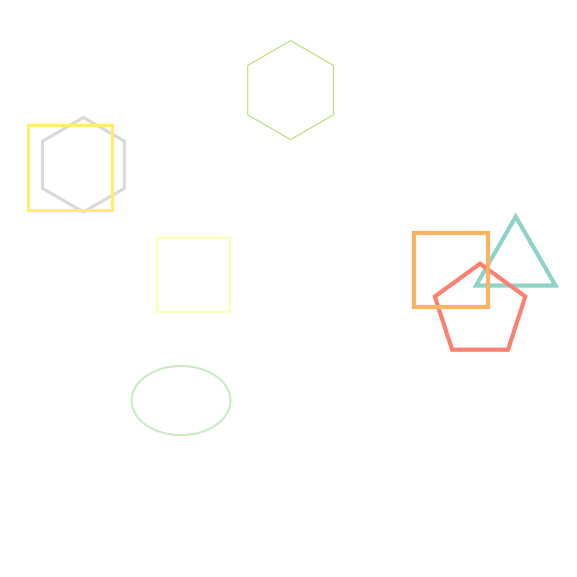[{"shape": "triangle", "thickness": 2, "radius": 0.4, "center": [0.893, 0.544]}, {"shape": "square", "thickness": 1, "radius": 0.32, "center": [0.335, 0.523]}, {"shape": "pentagon", "thickness": 2, "radius": 0.41, "center": [0.831, 0.46]}, {"shape": "square", "thickness": 2, "radius": 0.32, "center": [0.781, 0.532]}, {"shape": "hexagon", "thickness": 0.5, "radius": 0.43, "center": [0.503, 0.843]}, {"shape": "hexagon", "thickness": 1.5, "radius": 0.41, "center": [0.144, 0.714]}, {"shape": "oval", "thickness": 1, "radius": 0.43, "center": [0.313, 0.306]}, {"shape": "square", "thickness": 1.5, "radius": 0.37, "center": [0.121, 0.709]}]